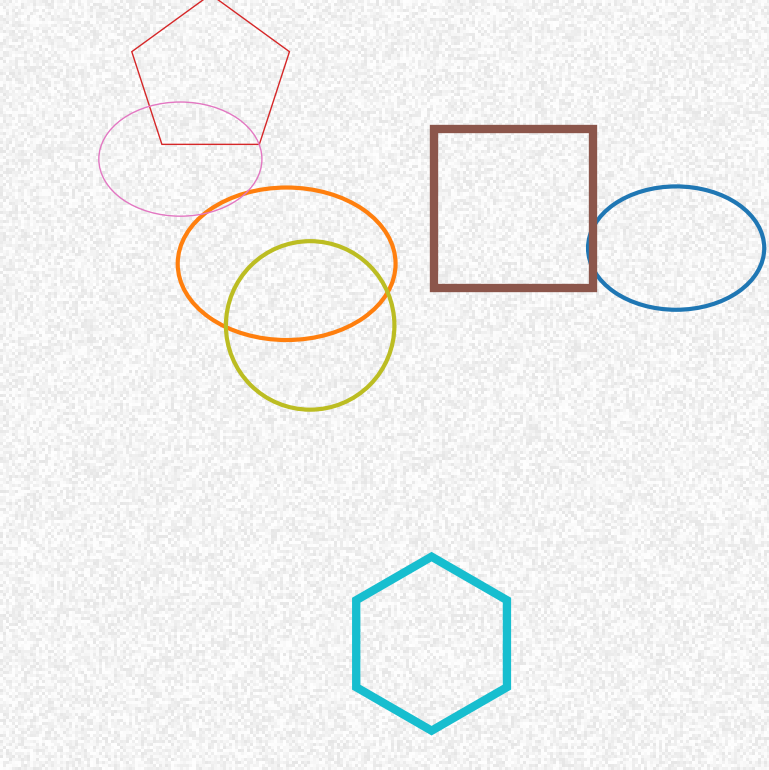[{"shape": "oval", "thickness": 1.5, "radius": 0.57, "center": [0.878, 0.678]}, {"shape": "oval", "thickness": 1.5, "radius": 0.71, "center": [0.372, 0.657]}, {"shape": "pentagon", "thickness": 0.5, "radius": 0.54, "center": [0.274, 0.9]}, {"shape": "square", "thickness": 3, "radius": 0.51, "center": [0.667, 0.729]}, {"shape": "oval", "thickness": 0.5, "radius": 0.53, "center": [0.234, 0.793]}, {"shape": "circle", "thickness": 1.5, "radius": 0.55, "center": [0.403, 0.577]}, {"shape": "hexagon", "thickness": 3, "radius": 0.57, "center": [0.56, 0.164]}]